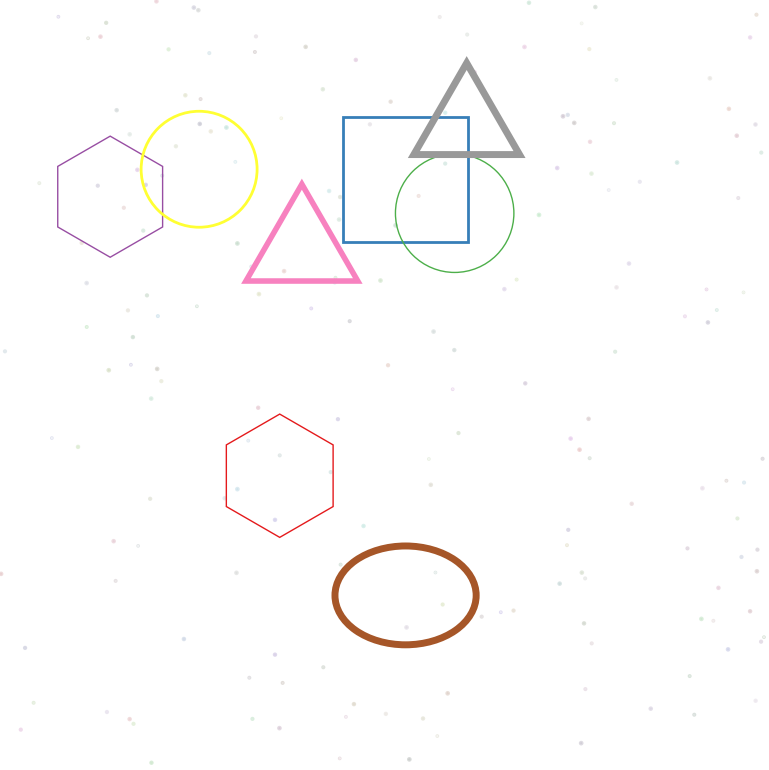[{"shape": "hexagon", "thickness": 0.5, "radius": 0.4, "center": [0.363, 0.382]}, {"shape": "square", "thickness": 1, "radius": 0.41, "center": [0.526, 0.767]}, {"shape": "circle", "thickness": 0.5, "radius": 0.38, "center": [0.59, 0.723]}, {"shape": "hexagon", "thickness": 0.5, "radius": 0.39, "center": [0.143, 0.745]}, {"shape": "circle", "thickness": 1, "radius": 0.38, "center": [0.259, 0.78]}, {"shape": "oval", "thickness": 2.5, "radius": 0.46, "center": [0.527, 0.227]}, {"shape": "triangle", "thickness": 2, "radius": 0.42, "center": [0.392, 0.677]}, {"shape": "triangle", "thickness": 2.5, "radius": 0.4, "center": [0.606, 0.839]}]